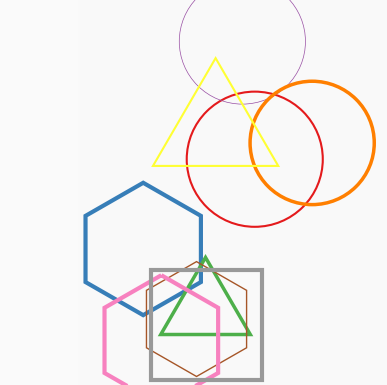[{"shape": "circle", "thickness": 1.5, "radius": 0.88, "center": [0.657, 0.586]}, {"shape": "hexagon", "thickness": 3, "radius": 0.86, "center": [0.37, 0.353]}, {"shape": "triangle", "thickness": 2.5, "radius": 0.67, "center": [0.53, 0.198]}, {"shape": "circle", "thickness": 0.5, "radius": 0.81, "center": [0.625, 0.892]}, {"shape": "circle", "thickness": 2.5, "radius": 0.8, "center": [0.806, 0.629]}, {"shape": "triangle", "thickness": 1.5, "radius": 0.93, "center": [0.556, 0.662]}, {"shape": "hexagon", "thickness": 1, "radius": 0.75, "center": [0.507, 0.171]}, {"shape": "hexagon", "thickness": 3, "radius": 0.85, "center": [0.416, 0.116]}, {"shape": "square", "thickness": 3, "radius": 0.71, "center": [0.533, 0.156]}]